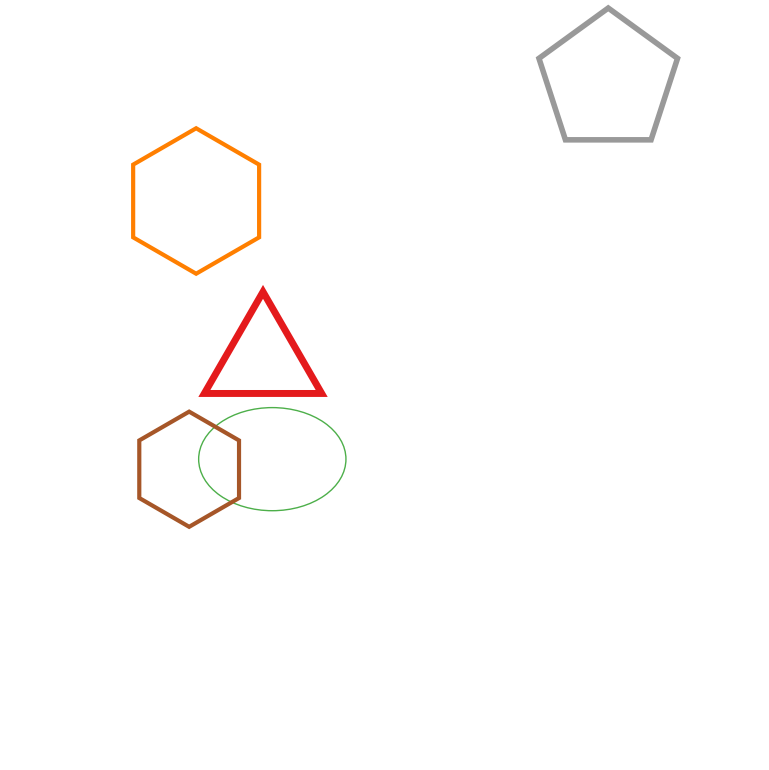[{"shape": "triangle", "thickness": 2.5, "radius": 0.44, "center": [0.342, 0.533]}, {"shape": "oval", "thickness": 0.5, "radius": 0.48, "center": [0.354, 0.404]}, {"shape": "hexagon", "thickness": 1.5, "radius": 0.47, "center": [0.255, 0.739]}, {"shape": "hexagon", "thickness": 1.5, "radius": 0.37, "center": [0.246, 0.391]}, {"shape": "pentagon", "thickness": 2, "radius": 0.47, "center": [0.79, 0.895]}]